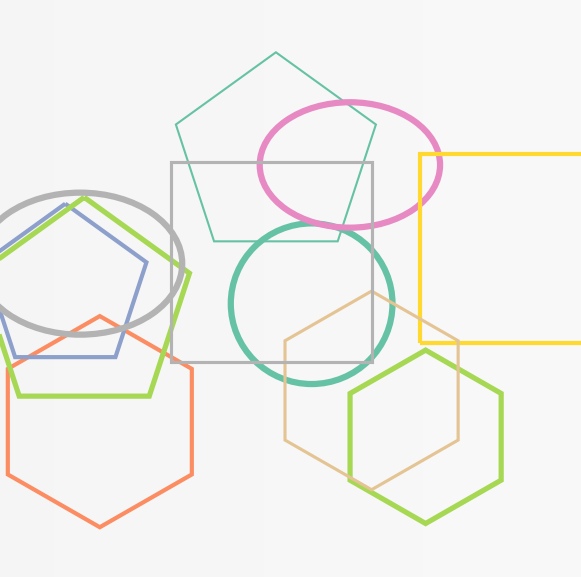[{"shape": "pentagon", "thickness": 1, "radius": 0.9, "center": [0.475, 0.728]}, {"shape": "circle", "thickness": 3, "radius": 0.7, "center": [0.536, 0.473]}, {"shape": "hexagon", "thickness": 2, "radius": 0.91, "center": [0.172, 0.269]}, {"shape": "pentagon", "thickness": 2, "radius": 0.73, "center": [0.112, 0.5]}, {"shape": "oval", "thickness": 3, "radius": 0.78, "center": [0.602, 0.713]}, {"shape": "hexagon", "thickness": 2.5, "radius": 0.75, "center": [0.732, 0.243]}, {"shape": "pentagon", "thickness": 2.5, "radius": 0.95, "center": [0.145, 0.467]}, {"shape": "square", "thickness": 2, "radius": 0.82, "center": [0.888, 0.569]}, {"shape": "hexagon", "thickness": 1.5, "radius": 0.86, "center": [0.639, 0.323]}, {"shape": "square", "thickness": 1.5, "radius": 0.86, "center": [0.466, 0.545]}, {"shape": "oval", "thickness": 3, "radius": 0.88, "center": [0.138, 0.543]}]